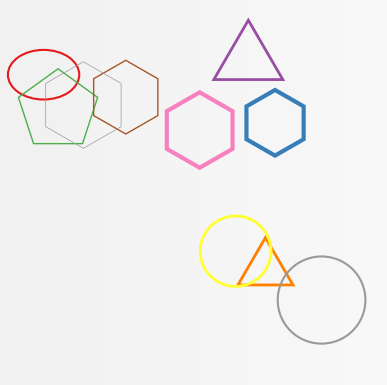[{"shape": "oval", "thickness": 1.5, "radius": 0.46, "center": [0.112, 0.806]}, {"shape": "hexagon", "thickness": 3, "radius": 0.43, "center": [0.71, 0.681]}, {"shape": "pentagon", "thickness": 1, "radius": 0.54, "center": [0.15, 0.714]}, {"shape": "triangle", "thickness": 2, "radius": 0.51, "center": [0.641, 0.845]}, {"shape": "triangle", "thickness": 2, "radius": 0.41, "center": [0.685, 0.301]}, {"shape": "circle", "thickness": 2, "radius": 0.46, "center": [0.608, 0.348]}, {"shape": "hexagon", "thickness": 1, "radius": 0.48, "center": [0.325, 0.748]}, {"shape": "hexagon", "thickness": 3, "radius": 0.49, "center": [0.515, 0.662]}, {"shape": "hexagon", "thickness": 0.5, "radius": 0.56, "center": [0.215, 0.727]}, {"shape": "circle", "thickness": 1.5, "radius": 0.57, "center": [0.83, 0.221]}]